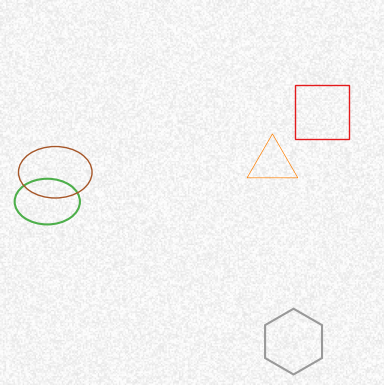[{"shape": "square", "thickness": 1, "radius": 0.35, "center": [0.837, 0.709]}, {"shape": "oval", "thickness": 1.5, "radius": 0.42, "center": [0.123, 0.476]}, {"shape": "triangle", "thickness": 0.5, "radius": 0.38, "center": [0.708, 0.576]}, {"shape": "oval", "thickness": 1, "radius": 0.48, "center": [0.144, 0.553]}, {"shape": "hexagon", "thickness": 1.5, "radius": 0.43, "center": [0.762, 0.113]}]